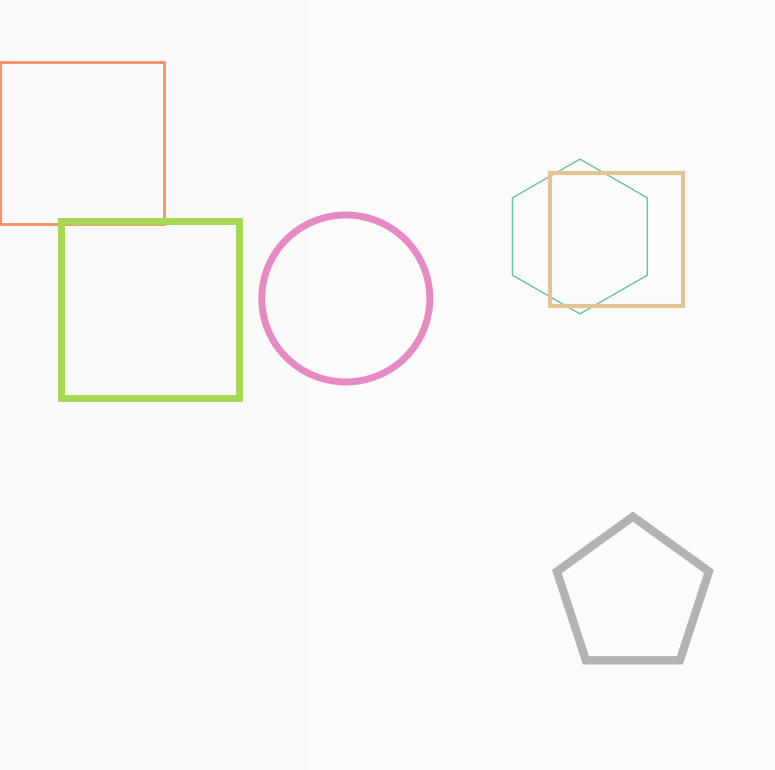[{"shape": "hexagon", "thickness": 0.5, "radius": 0.5, "center": [0.748, 0.693]}, {"shape": "square", "thickness": 1, "radius": 0.53, "center": [0.106, 0.814]}, {"shape": "circle", "thickness": 2.5, "radius": 0.54, "center": [0.446, 0.612]}, {"shape": "square", "thickness": 2.5, "radius": 0.58, "center": [0.193, 0.598]}, {"shape": "square", "thickness": 1.5, "radius": 0.43, "center": [0.795, 0.689]}, {"shape": "pentagon", "thickness": 3, "radius": 0.52, "center": [0.817, 0.226]}]